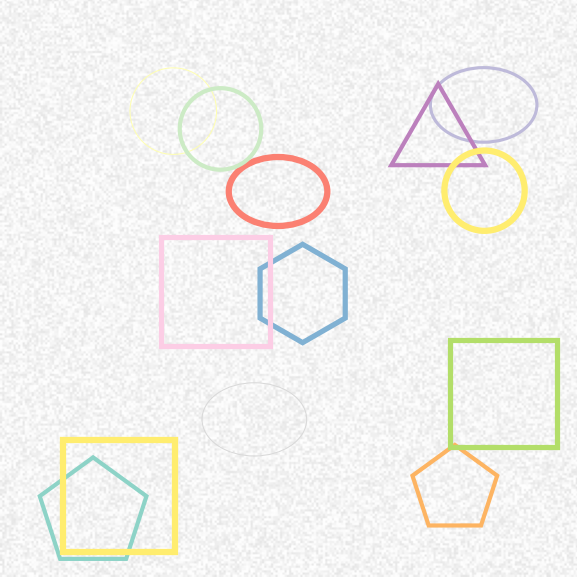[{"shape": "pentagon", "thickness": 2, "radius": 0.49, "center": [0.161, 0.11]}, {"shape": "circle", "thickness": 0.5, "radius": 0.37, "center": [0.3, 0.807]}, {"shape": "oval", "thickness": 1.5, "radius": 0.46, "center": [0.837, 0.817]}, {"shape": "oval", "thickness": 3, "radius": 0.43, "center": [0.481, 0.668]}, {"shape": "hexagon", "thickness": 2.5, "radius": 0.43, "center": [0.524, 0.491]}, {"shape": "pentagon", "thickness": 2, "radius": 0.39, "center": [0.788, 0.152]}, {"shape": "square", "thickness": 2.5, "radius": 0.47, "center": [0.872, 0.318]}, {"shape": "square", "thickness": 2.5, "radius": 0.47, "center": [0.373, 0.495]}, {"shape": "oval", "thickness": 0.5, "radius": 0.45, "center": [0.44, 0.273]}, {"shape": "triangle", "thickness": 2, "radius": 0.47, "center": [0.759, 0.76]}, {"shape": "circle", "thickness": 2, "radius": 0.35, "center": [0.382, 0.776]}, {"shape": "circle", "thickness": 3, "radius": 0.35, "center": [0.839, 0.669]}, {"shape": "square", "thickness": 3, "radius": 0.48, "center": [0.206, 0.141]}]